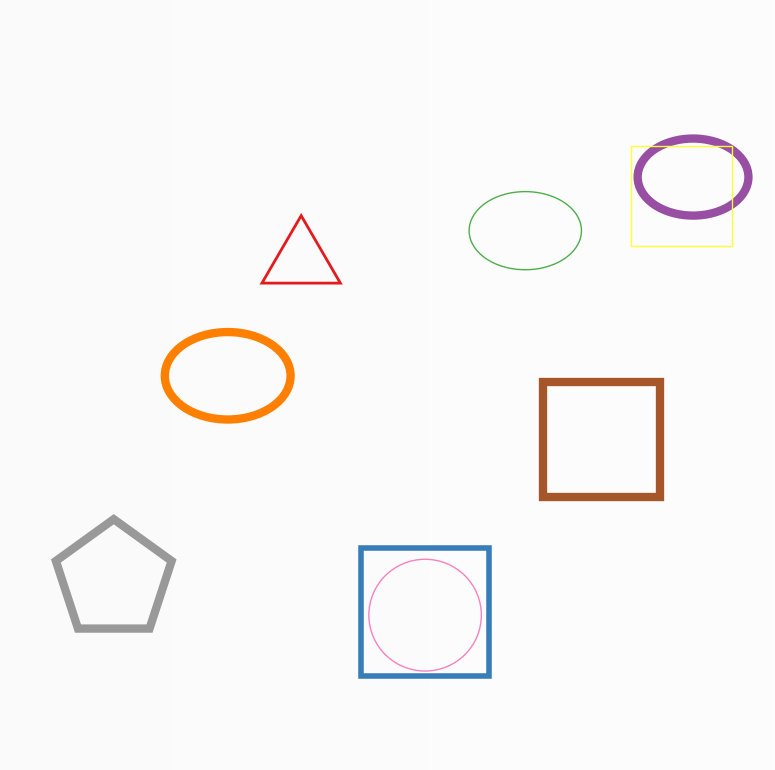[{"shape": "triangle", "thickness": 1, "radius": 0.29, "center": [0.389, 0.662]}, {"shape": "square", "thickness": 2, "radius": 0.41, "center": [0.548, 0.205]}, {"shape": "oval", "thickness": 0.5, "radius": 0.36, "center": [0.678, 0.7]}, {"shape": "oval", "thickness": 3, "radius": 0.36, "center": [0.894, 0.77]}, {"shape": "oval", "thickness": 3, "radius": 0.41, "center": [0.294, 0.512]}, {"shape": "square", "thickness": 0.5, "radius": 0.32, "center": [0.88, 0.745]}, {"shape": "square", "thickness": 3, "radius": 0.38, "center": [0.776, 0.429]}, {"shape": "circle", "thickness": 0.5, "radius": 0.36, "center": [0.549, 0.201]}, {"shape": "pentagon", "thickness": 3, "radius": 0.39, "center": [0.147, 0.247]}]